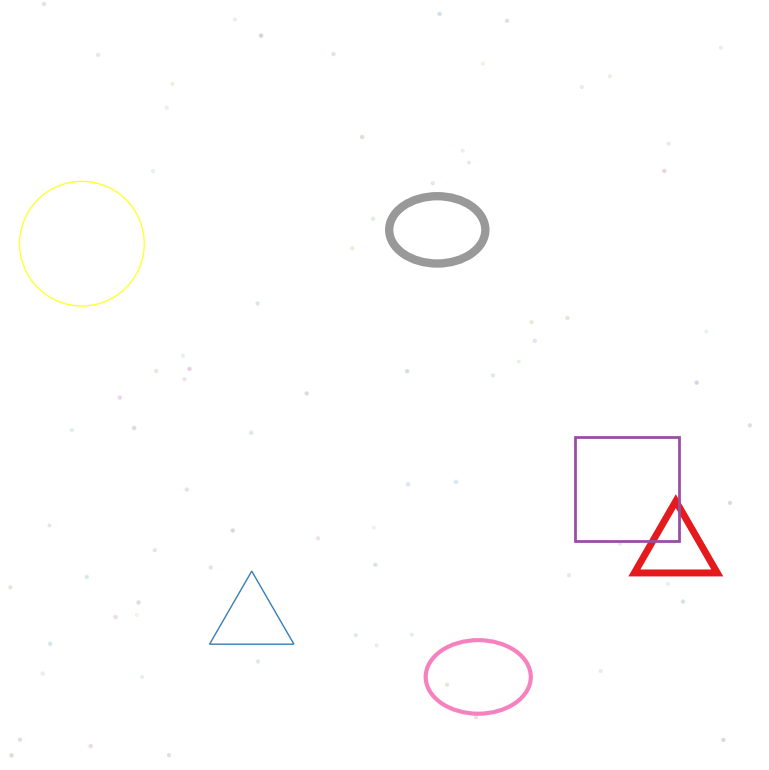[{"shape": "triangle", "thickness": 2.5, "radius": 0.31, "center": [0.878, 0.287]}, {"shape": "triangle", "thickness": 0.5, "radius": 0.32, "center": [0.327, 0.195]}, {"shape": "square", "thickness": 1, "radius": 0.34, "center": [0.814, 0.365]}, {"shape": "circle", "thickness": 0.5, "radius": 0.4, "center": [0.106, 0.684]}, {"shape": "oval", "thickness": 1.5, "radius": 0.34, "center": [0.621, 0.121]}, {"shape": "oval", "thickness": 3, "radius": 0.31, "center": [0.568, 0.701]}]